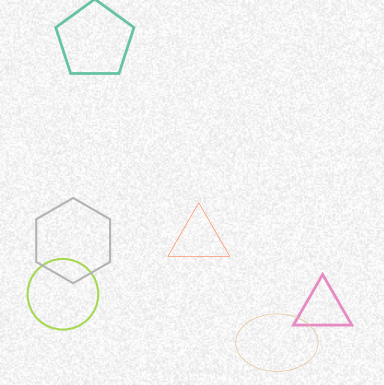[{"shape": "pentagon", "thickness": 2, "radius": 0.53, "center": [0.246, 0.896]}, {"shape": "triangle", "thickness": 0.5, "radius": 0.46, "center": [0.516, 0.381]}, {"shape": "triangle", "thickness": 2, "radius": 0.44, "center": [0.838, 0.199]}, {"shape": "circle", "thickness": 1.5, "radius": 0.46, "center": [0.163, 0.236]}, {"shape": "oval", "thickness": 0.5, "radius": 0.53, "center": [0.719, 0.11]}, {"shape": "hexagon", "thickness": 1.5, "radius": 0.55, "center": [0.19, 0.375]}]